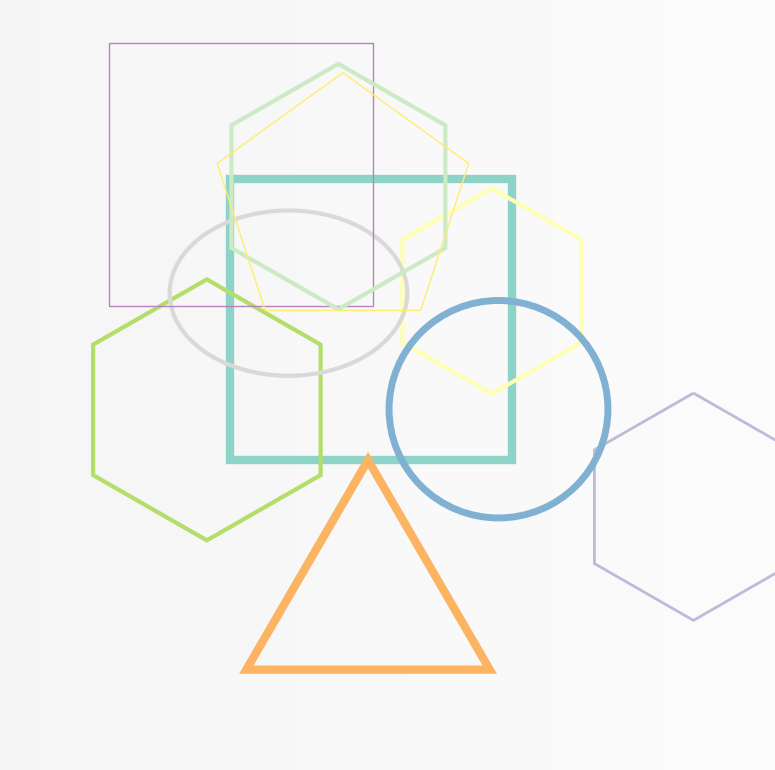[{"shape": "square", "thickness": 3, "radius": 0.91, "center": [0.479, 0.585]}, {"shape": "hexagon", "thickness": 1.5, "radius": 0.67, "center": [0.635, 0.622]}, {"shape": "hexagon", "thickness": 1, "radius": 0.74, "center": [0.895, 0.342]}, {"shape": "circle", "thickness": 2.5, "radius": 0.71, "center": [0.643, 0.469]}, {"shape": "triangle", "thickness": 3, "radius": 0.91, "center": [0.475, 0.221]}, {"shape": "hexagon", "thickness": 1.5, "radius": 0.85, "center": [0.267, 0.468]}, {"shape": "oval", "thickness": 1.5, "radius": 0.77, "center": [0.372, 0.619]}, {"shape": "square", "thickness": 0.5, "radius": 0.85, "center": [0.311, 0.773]}, {"shape": "hexagon", "thickness": 1.5, "radius": 0.8, "center": [0.437, 0.758]}, {"shape": "pentagon", "thickness": 0.5, "radius": 0.85, "center": [0.442, 0.735]}]